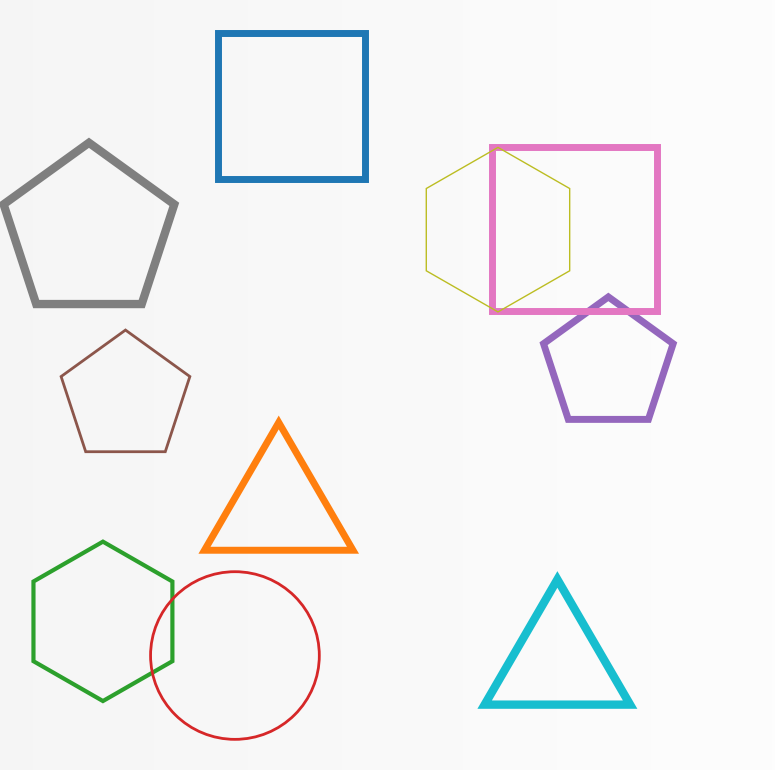[{"shape": "square", "thickness": 2.5, "radius": 0.47, "center": [0.377, 0.863]}, {"shape": "triangle", "thickness": 2.5, "radius": 0.55, "center": [0.36, 0.341]}, {"shape": "hexagon", "thickness": 1.5, "radius": 0.52, "center": [0.133, 0.193]}, {"shape": "circle", "thickness": 1, "radius": 0.54, "center": [0.303, 0.149]}, {"shape": "pentagon", "thickness": 2.5, "radius": 0.44, "center": [0.785, 0.526]}, {"shape": "pentagon", "thickness": 1, "radius": 0.44, "center": [0.162, 0.484]}, {"shape": "square", "thickness": 2.5, "radius": 0.53, "center": [0.742, 0.703]}, {"shape": "pentagon", "thickness": 3, "radius": 0.58, "center": [0.115, 0.699]}, {"shape": "hexagon", "thickness": 0.5, "radius": 0.53, "center": [0.643, 0.702]}, {"shape": "triangle", "thickness": 3, "radius": 0.54, "center": [0.719, 0.139]}]